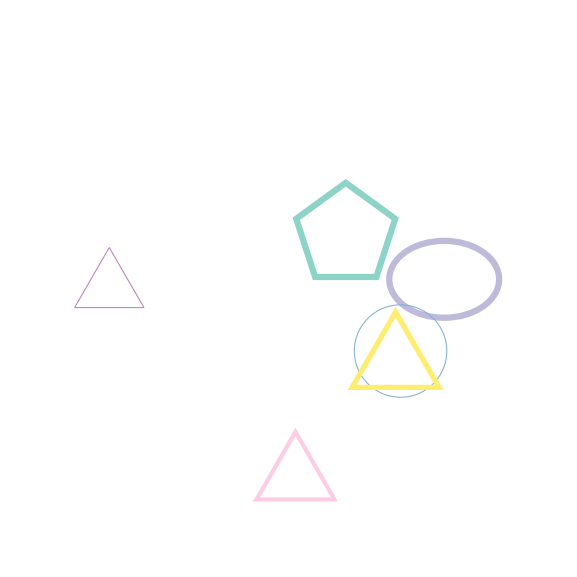[{"shape": "pentagon", "thickness": 3, "radius": 0.45, "center": [0.599, 0.592]}, {"shape": "oval", "thickness": 3, "radius": 0.48, "center": [0.769, 0.516]}, {"shape": "circle", "thickness": 0.5, "radius": 0.4, "center": [0.694, 0.391]}, {"shape": "triangle", "thickness": 2, "radius": 0.39, "center": [0.512, 0.173]}, {"shape": "triangle", "thickness": 0.5, "radius": 0.35, "center": [0.189, 0.501]}, {"shape": "triangle", "thickness": 2.5, "radius": 0.43, "center": [0.685, 0.372]}]